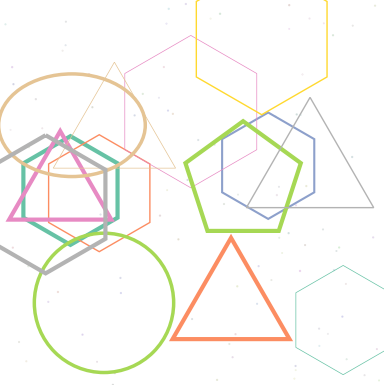[{"shape": "hexagon", "thickness": 0.5, "radius": 0.71, "center": [0.891, 0.169]}, {"shape": "hexagon", "thickness": 3, "radius": 0.71, "center": [0.183, 0.505]}, {"shape": "triangle", "thickness": 3, "radius": 0.88, "center": [0.6, 0.207]}, {"shape": "hexagon", "thickness": 1, "radius": 0.76, "center": [0.258, 0.498]}, {"shape": "hexagon", "thickness": 1.5, "radius": 0.69, "center": [0.697, 0.57]}, {"shape": "hexagon", "thickness": 0.5, "radius": 0.99, "center": [0.496, 0.71]}, {"shape": "triangle", "thickness": 3, "radius": 0.77, "center": [0.156, 0.506]}, {"shape": "circle", "thickness": 2.5, "radius": 0.9, "center": [0.27, 0.213]}, {"shape": "pentagon", "thickness": 3, "radius": 0.79, "center": [0.631, 0.528]}, {"shape": "hexagon", "thickness": 1, "radius": 0.98, "center": [0.68, 0.898]}, {"shape": "oval", "thickness": 2.5, "radius": 0.95, "center": [0.187, 0.675]}, {"shape": "triangle", "thickness": 0.5, "radius": 0.92, "center": [0.297, 0.655]}, {"shape": "hexagon", "thickness": 3, "radius": 0.9, "center": [0.118, 0.469]}, {"shape": "triangle", "thickness": 1, "radius": 0.95, "center": [0.805, 0.556]}]